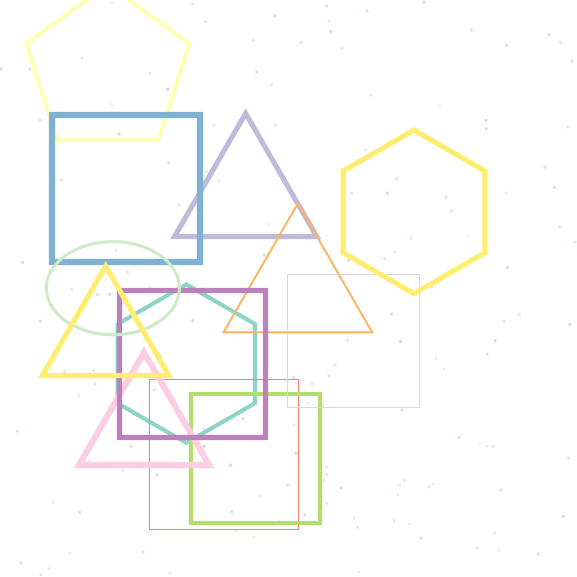[{"shape": "hexagon", "thickness": 2, "radius": 0.69, "center": [0.323, 0.369]}, {"shape": "pentagon", "thickness": 2, "radius": 0.74, "center": [0.187, 0.877]}, {"shape": "triangle", "thickness": 2.5, "radius": 0.71, "center": [0.425, 0.661]}, {"shape": "square", "thickness": 0.5, "radius": 0.65, "center": [0.387, 0.213]}, {"shape": "square", "thickness": 3, "radius": 0.64, "center": [0.218, 0.672]}, {"shape": "triangle", "thickness": 1, "radius": 0.74, "center": [0.516, 0.498]}, {"shape": "square", "thickness": 2, "radius": 0.56, "center": [0.443, 0.205]}, {"shape": "triangle", "thickness": 3, "radius": 0.65, "center": [0.249, 0.259]}, {"shape": "square", "thickness": 0.5, "radius": 0.57, "center": [0.611, 0.409]}, {"shape": "square", "thickness": 2.5, "radius": 0.63, "center": [0.333, 0.37]}, {"shape": "oval", "thickness": 1.5, "radius": 0.58, "center": [0.196, 0.5]}, {"shape": "triangle", "thickness": 2.5, "radius": 0.63, "center": [0.183, 0.412]}, {"shape": "hexagon", "thickness": 2.5, "radius": 0.71, "center": [0.717, 0.632]}]